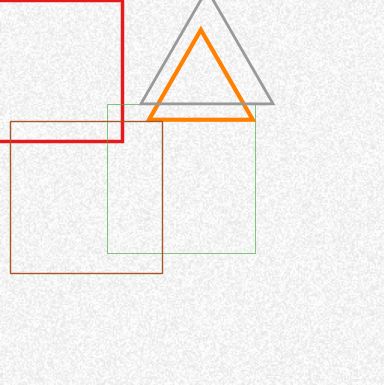[{"shape": "square", "thickness": 2.5, "radius": 0.92, "center": [0.134, 0.817]}, {"shape": "square", "thickness": 0.5, "radius": 0.96, "center": [0.47, 0.537]}, {"shape": "triangle", "thickness": 3, "radius": 0.78, "center": [0.522, 0.767]}, {"shape": "square", "thickness": 1, "radius": 0.99, "center": [0.224, 0.488]}, {"shape": "triangle", "thickness": 2, "radius": 0.99, "center": [0.538, 0.829]}]